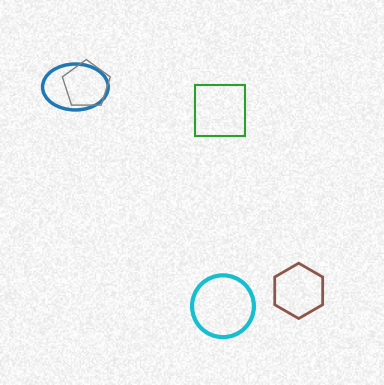[{"shape": "oval", "thickness": 2.5, "radius": 0.43, "center": [0.196, 0.774]}, {"shape": "square", "thickness": 1.5, "radius": 0.33, "center": [0.572, 0.713]}, {"shape": "hexagon", "thickness": 2, "radius": 0.36, "center": [0.776, 0.244]}, {"shape": "pentagon", "thickness": 1, "radius": 0.33, "center": [0.224, 0.78]}, {"shape": "circle", "thickness": 3, "radius": 0.4, "center": [0.579, 0.205]}]